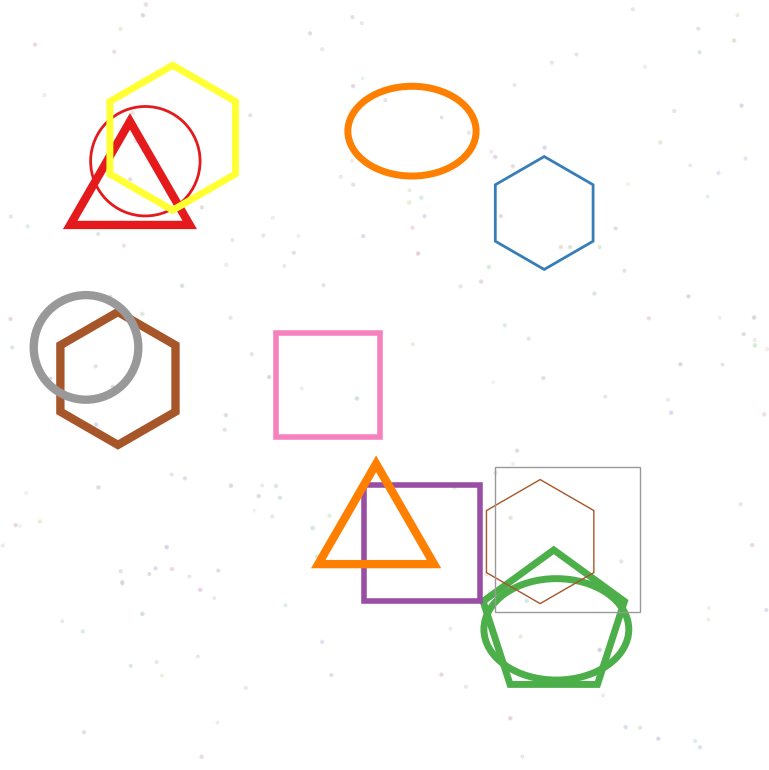[{"shape": "circle", "thickness": 1, "radius": 0.36, "center": [0.189, 0.791]}, {"shape": "triangle", "thickness": 3, "radius": 0.45, "center": [0.169, 0.753]}, {"shape": "hexagon", "thickness": 1, "radius": 0.37, "center": [0.707, 0.723]}, {"shape": "pentagon", "thickness": 2.5, "radius": 0.48, "center": [0.719, 0.189]}, {"shape": "oval", "thickness": 2.5, "radius": 0.47, "center": [0.723, 0.183]}, {"shape": "square", "thickness": 2, "radius": 0.38, "center": [0.548, 0.295]}, {"shape": "triangle", "thickness": 3, "radius": 0.43, "center": [0.488, 0.311]}, {"shape": "oval", "thickness": 2.5, "radius": 0.42, "center": [0.535, 0.83]}, {"shape": "hexagon", "thickness": 2.5, "radius": 0.47, "center": [0.224, 0.821]}, {"shape": "hexagon", "thickness": 0.5, "radius": 0.4, "center": [0.701, 0.297]}, {"shape": "hexagon", "thickness": 3, "radius": 0.43, "center": [0.153, 0.508]}, {"shape": "square", "thickness": 2, "radius": 0.33, "center": [0.426, 0.5]}, {"shape": "circle", "thickness": 3, "radius": 0.34, "center": [0.112, 0.549]}, {"shape": "square", "thickness": 0.5, "radius": 0.47, "center": [0.738, 0.299]}]